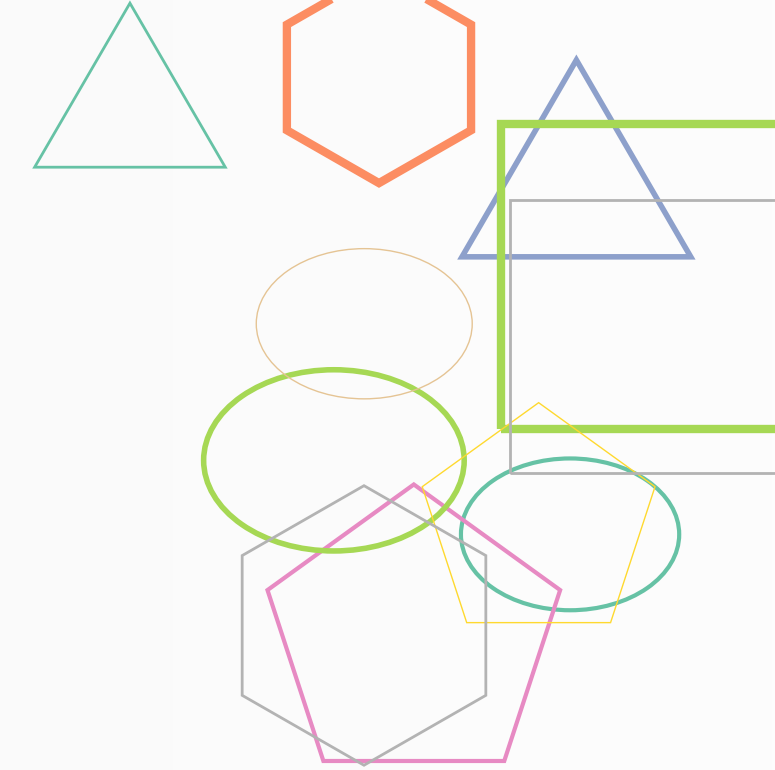[{"shape": "oval", "thickness": 1.5, "radius": 0.7, "center": [0.736, 0.306]}, {"shape": "triangle", "thickness": 1, "radius": 0.71, "center": [0.168, 0.854]}, {"shape": "hexagon", "thickness": 3, "radius": 0.69, "center": [0.489, 0.899]}, {"shape": "triangle", "thickness": 2, "radius": 0.85, "center": [0.744, 0.752]}, {"shape": "pentagon", "thickness": 1.5, "radius": 0.99, "center": [0.534, 0.172]}, {"shape": "oval", "thickness": 2, "radius": 0.84, "center": [0.431, 0.402]}, {"shape": "square", "thickness": 3, "radius": 0.99, "center": [0.844, 0.641]}, {"shape": "pentagon", "thickness": 0.5, "radius": 0.79, "center": [0.695, 0.319]}, {"shape": "oval", "thickness": 0.5, "radius": 0.7, "center": [0.47, 0.58]}, {"shape": "square", "thickness": 1, "radius": 0.89, "center": [0.836, 0.563]}, {"shape": "hexagon", "thickness": 1, "radius": 0.91, "center": [0.47, 0.188]}]